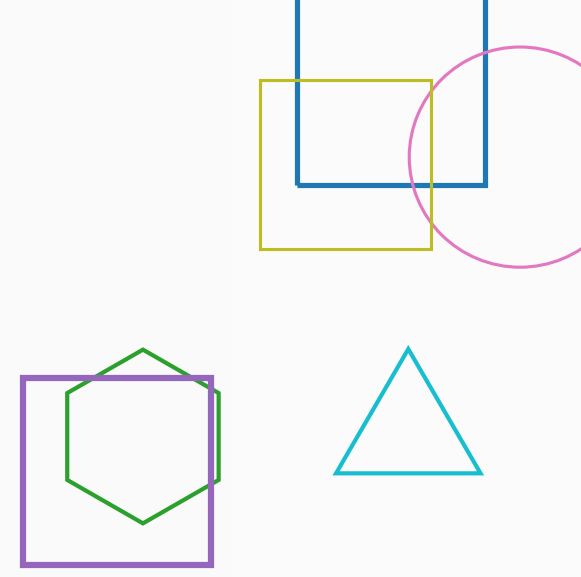[{"shape": "square", "thickness": 2.5, "radius": 0.81, "center": [0.672, 0.841]}, {"shape": "hexagon", "thickness": 2, "radius": 0.75, "center": [0.246, 0.243]}, {"shape": "square", "thickness": 3, "radius": 0.81, "center": [0.202, 0.182]}, {"shape": "circle", "thickness": 1.5, "radius": 0.95, "center": [0.895, 0.727]}, {"shape": "square", "thickness": 1.5, "radius": 0.73, "center": [0.594, 0.714]}, {"shape": "triangle", "thickness": 2, "radius": 0.72, "center": [0.702, 0.251]}]